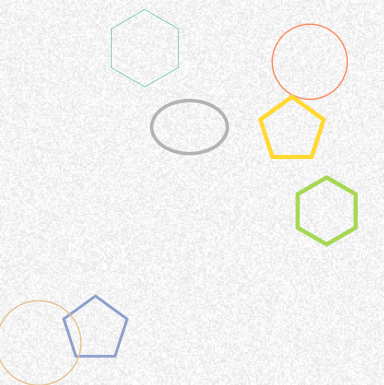[{"shape": "hexagon", "thickness": 0.5, "radius": 0.5, "center": [0.376, 0.875]}, {"shape": "circle", "thickness": 1, "radius": 0.49, "center": [0.805, 0.84]}, {"shape": "pentagon", "thickness": 2, "radius": 0.43, "center": [0.248, 0.145]}, {"shape": "hexagon", "thickness": 3, "radius": 0.43, "center": [0.848, 0.452]}, {"shape": "pentagon", "thickness": 3, "radius": 0.43, "center": [0.759, 0.662]}, {"shape": "circle", "thickness": 1, "radius": 0.55, "center": [0.101, 0.109]}, {"shape": "oval", "thickness": 2.5, "radius": 0.49, "center": [0.492, 0.67]}]